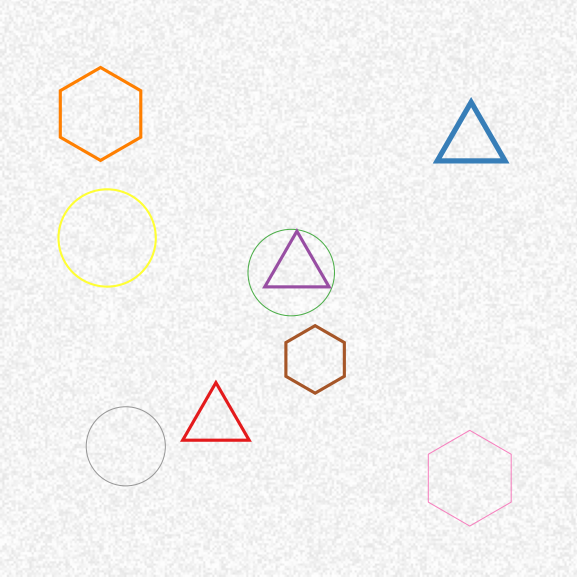[{"shape": "triangle", "thickness": 1.5, "radius": 0.33, "center": [0.374, 0.27]}, {"shape": "triangle", "thickness": 2.5, "radius": 0.34, "center": [0.816, 0.754]}, {"shape": "circle", "thickness": 0.5, "radius": 0.37, "center": [0.504, 0.527]}, {"shape": "triangle", "thickness": 1.5, "radius": 0.32, "center": [0.514, 0.535]}, {"shape": "hexagon", "thickness": 1.5, "radius": 0.4, "center": [0.174, 0.802]}, {"shape": "circle", "thickness": 1, "radius": 0.42, "center": [0.186, 0.587]}, {"shape": "hexagon", "thickness": 1.5, "radius": 0.29, "center": [0.546, 0.377]}, {"shape": "hexagon", "thickness": 0.5, "radius": 0.41, "center": [0.813, 0.171]}, {"shape": "circle", "thickness": 0.5, "radius": 0.34, "center": [0.218, 0.226]}]